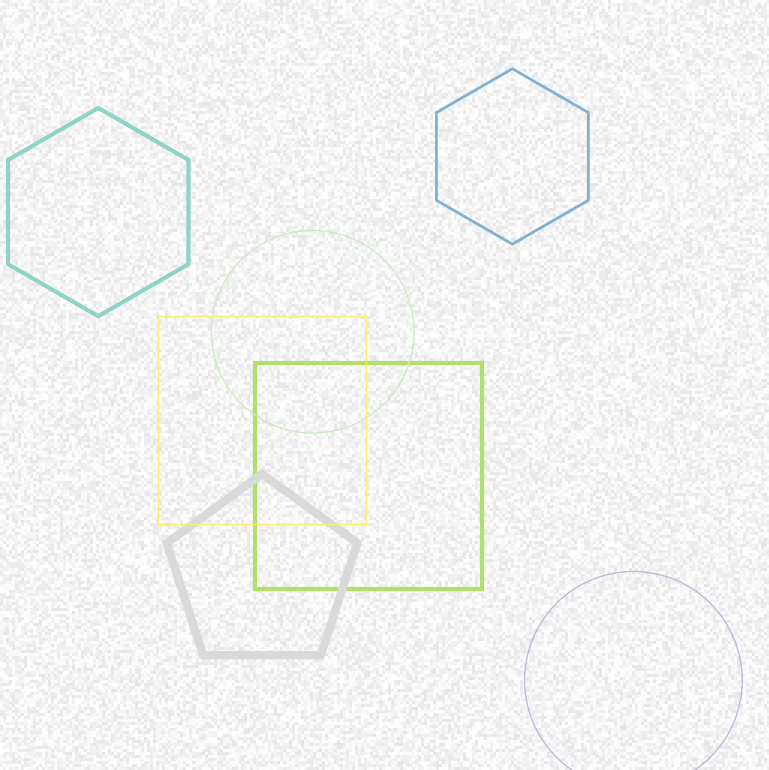[{"shape": "hexagon", "thickness": 1.5, "radius": 0.68, "center": [0.128, 0.725]}, {"shape": "circle", "thickness": 0.5, "radius": 0.71, "center": [0.823, 0.116]}, {"shape": "hexagon", "thickness": 1, "radius": 0.57, "center": [0.665, 0.797]}, {"shape": "square", "thickness": 1.5, "radius": 0.74, "center": [0.479, 0.382]}, {"shape": "pentagon", "thickness": 3, "radius": 0.65, "center": [0.34, 0.254]}, {"shape": "circle", "thickness": 0.5, "radius": 0.66, "center": [0.406, 0.569]}, {"shape": "square", "thickness": 0.5, "radius": 0.67, "center": [0.34, 0.454]}]